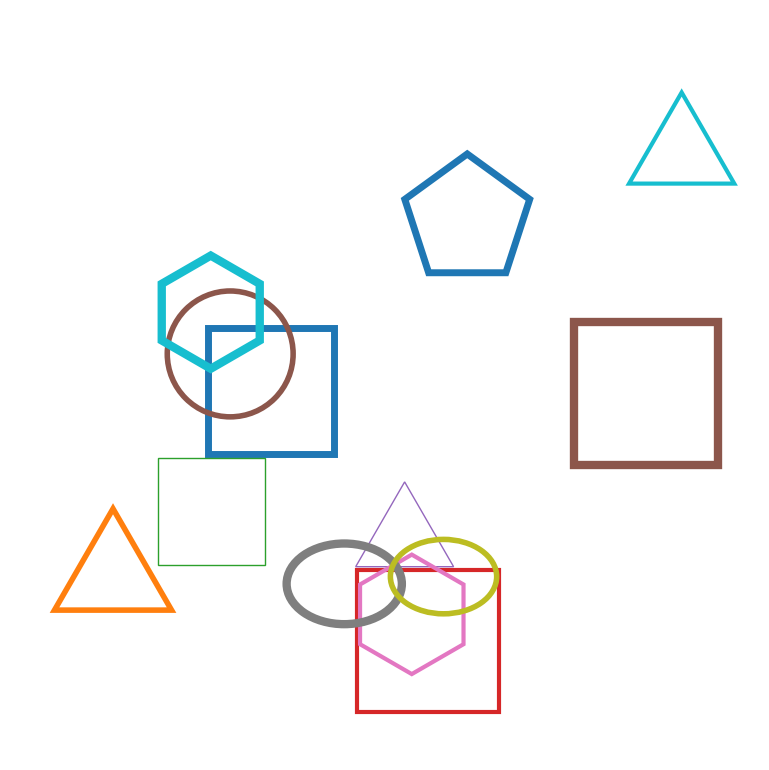[{"shape": "pentagon", "thickness": 2.5, "radius": 0.43, "center": [0.607, 0.715]}, {"shape": "square", "thickness": 2.5, "radius": 0.41, "center": [0.352, 0.492]}, {"shape": "triangle", "thickness": 2, "radius": 0.44, "center": [0.147, 0.252]}, {"shape": "square", "thickness": 0.5, "radius": 0.35, "center": [0.274, 0.335]}, {"shape": "square", "thickness": 1.5, "radius": 0.46, "center": [0.556, 0.167]}, {"shape": "triangle", "thickness": 0.5, "radius": 0.37, "center": [0.526, 0.301]}, {"shape": "square", "thickness": 3, "radius": 0.46, "center": [0.839, 0.489]}, {"shape": "circle", "thickness": 2, "radius": 0.41, "center": [0.299, 0.54]}, {"shape": "hexagon", "thickness": 1.5, "radius": 0.39, "center": [0.535, 0.202]}, {"shape": "oval", "thickness": 3, "radius": 0.37, "center": [0.447, 0.242]}, {"shape": "oval", "thickness": 2, "radius": 0.35, "center": [0.576, 0.251]}, {"shape": "hexagon", "thickness": 3, "radius": 0.37, "center": [0.274, 0.595]}, {"shape": "triangle", "thickness": 1.5, "radius": 0.39, "center": [0.885, 0.801]}]